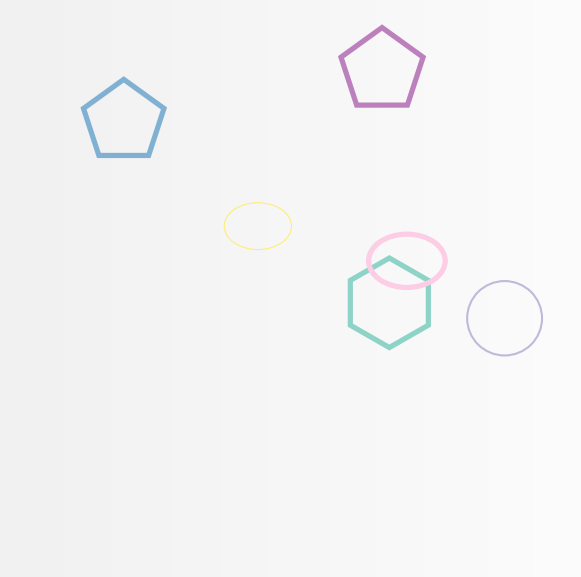[{"shape": "hexagon", "thickness": 2.5, "radius": 0.39, "center": [0.67, 0.475]}, {"shape": "circle", "thickness": 1, "radius": 0.32, "center": [0.868, 0.448]}, {"shape": "pentagon", "thickness": 2.5, "radius": 0.36, "center": [0.213, 0.789]}, {"shape": "oval", "thickness": 2.5, "radius": 0.33, "center": [0.7, 0.548]}, {"shape": "pentagon", "thickness": 2.5, "radius": 0.37, "center": [0.657, 0.877]}, {"shape": "oval", "thickness": 0.5, "radius": 0.29, "center": [0.444, 0.608]}]